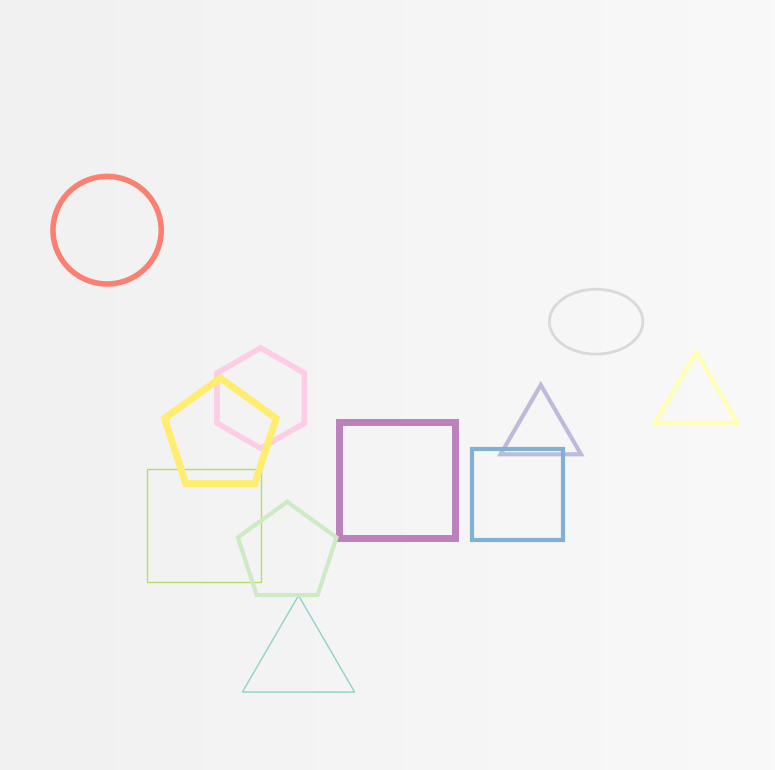[{"shape": "triangle", "thickness": 0.5, "radius": 0.42, "center": [0.385, 0.143]}, {"shape": "triangle", "thickness": 1.5, "radius": 0.31, "center": [0.899, 0.482]}, {"shape": "triangle", "thickness": 1.5, "radius": 0.3, "center": [0.698, 0.44]}, {"shape": "circle", "thickness": 2, "radius": 0.35, "center": [0.138, 0.701]}, {"shape": "square", "thickness": 1.5, "radius": 0.29, "center": [0.667, 0.358]}, {"shape": "square", "thickness": 0.5, "radius": 0.37, "center": [0.263, 0.317]}, {"shape": "hexagon", "thickness": 2, "radius": 0.33, "center": [0.336, 0.483]}, {"shape": "oval", "thickness": 1, "radius": 0.3, "center": [0.769, 0.582]}, {"shape": "square", "thickness": 2.5, "radius": 0.38, "center": [0.512, 0.376]}, {"shape": "pentagon", "thickness": 1.5, "radius": 0.33, "center": [0.371, 0.281]}, {"shape": "pentagon", "thickness": 2.5, "radius": 0.38, "center": [0.284, 0.433]}]